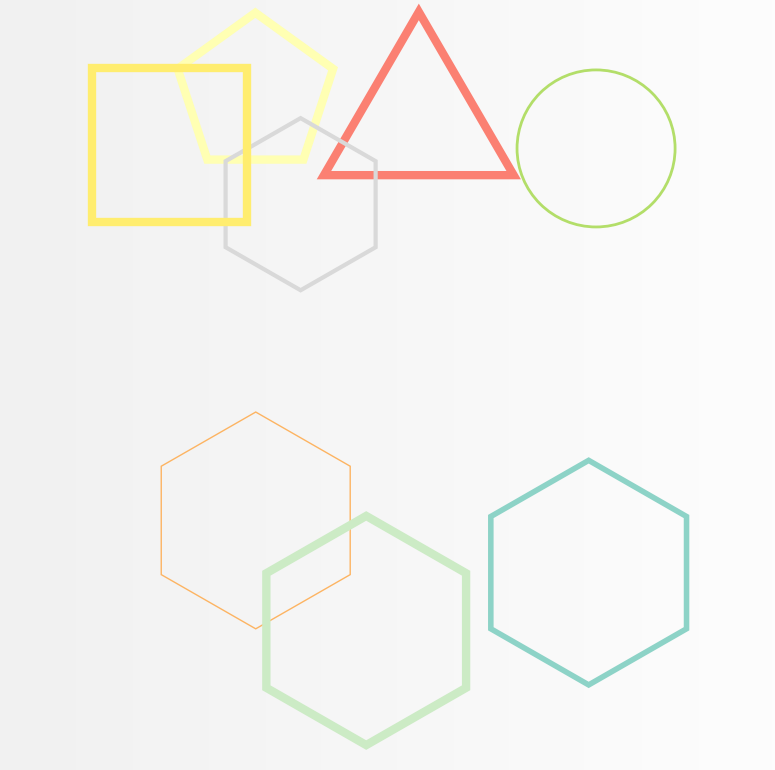[{"shape": "hexagon", "thickness": 2, "radius": 0.73, "center": [0.76, 0.256]}, {"shape": "pentagon", "thickness": 3, "radius": 0.53, "center": [0.329, 0.878]}, {"shape": "triangle", "thickness": 3, "radius": 0.71, "center": [0.54, 0.843]}, {"shape": "hexagon", "thickness": 0.5, "radius": 0.7, "center": [0.33, 0.324]}, {"shape": "circle", "thickness": 1, "radius": 0.51, "center": [0.769, 0.807]}, {"shape": "hexagon", "thickness": 1.5, "radius": 0.56, "center": [0.388, 0.735]}, {"shape": "hexagon", "thickness": 3, "radius": 0.74, "center": [0.473, 0.181]}, {"shape": "square", "thickness": 3, "radius": 0.5, "center": [0.219, 0.811]}]